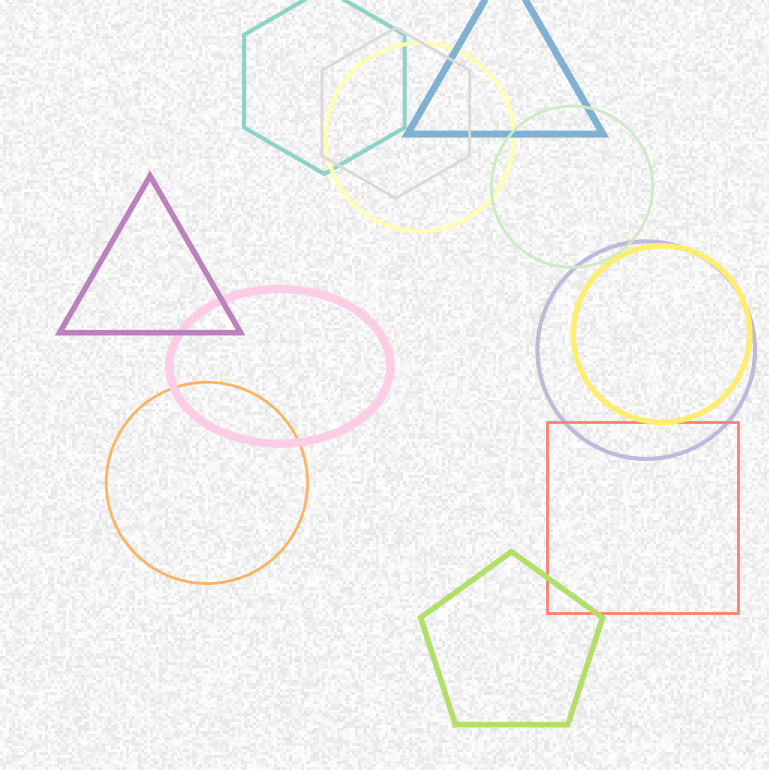[{"shape": "hexagon", "thickness": 1.5, "radius": 0.6, "center": [0.421, 0.895]}, {"shape": "circle", "thickness": 1.5, "radius": 0.61, "center": [0.545, 0.822]}, {"shape": "circle", "thickness": 1.5, "radius": 0.71, "center": [0.839, 0.545]}, {"shape": "square", "thickness": 1, "radius": 0.62, "center": [0.834, 0.328]}, {"shape": "triangle", "thickness": 2.5, "radius": 0.73, "center": [0.656, 0.899]}, {"shape": "circle", "thickness": 1, "radius": 0.65, "center": [0.269, 0.373]}, {"shape": "pentagon", "thickness": 2, "radius": 0.62, "center": [0.664, 0.159]}, {"shape": "oval", "thickness": 3, "radius": 0.72, "center": [0.363, 0.524]}, {"shape": "hexagon", "thickness": 1, "radius": 0.55, "center": [0.514, 0.853]}, {"shape": "triangle", "thickness": 2, "radius": 0.68, "center": [0.195, 0.636]}, {"shape": "circle", "thickness": 1, "radius": 0.52, "center": [0.743, 0.758]}, {"shape": "circle", "thickness": 2, "radius": 0.57, "center": [0.859, 0.566]}]